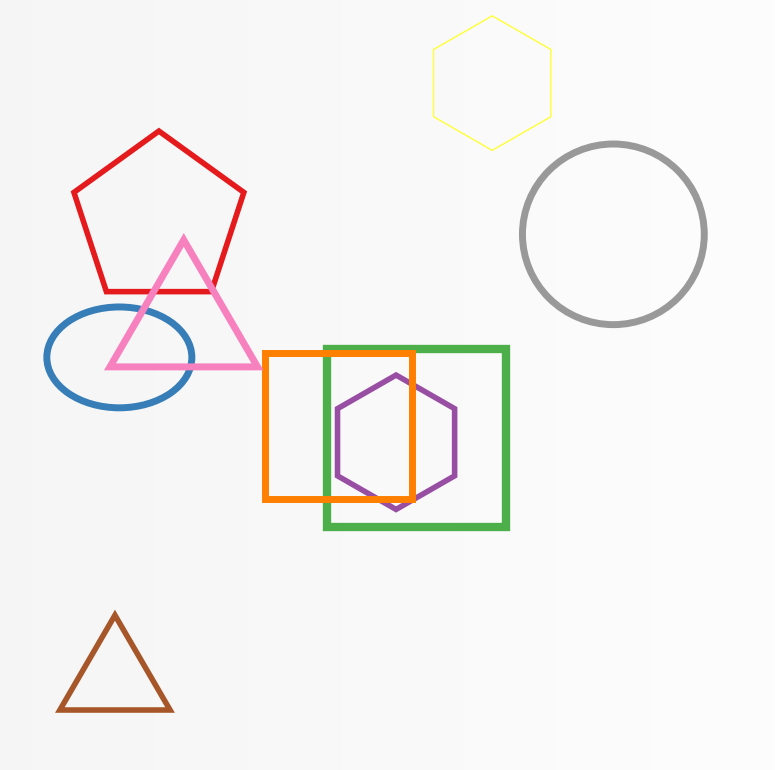[{"shape": "pentagon", "thickness": 2, "radius": 0.58, "center": [0.205, 0.715]}, {"shape": "oval", "thickness": 2.5, "radius": 0.47, "center": [0.154, 0.536]}, {"shape": "square", "thickness": 3, "radius": 0.58, "center": [0.537, 0.432]}, {"shape": "hexagon", "thickness": 2, "radius": 0.44, "center": [0.511, 0.426]}, {"shape": "square", "thickness": 2.5, "radius": 0.48, "center": [0.436, 0.447]}, {"shape": "hexagon", "thickness": 0.5, "radius": 0.44, "center": [0.635, 0.892]}, {"shape": "triangle", "thickness": 2, "radius": 0.41, "center": [0.148, 0.119]}, {"shape": "triangle", "thickness": 2.5, "radius": 0.55, "center": [0.237, 0.578]}, {"shape": "circle", "thickness": 2.5, "radius": 0.59, "center": [0.791, 0.696]}]